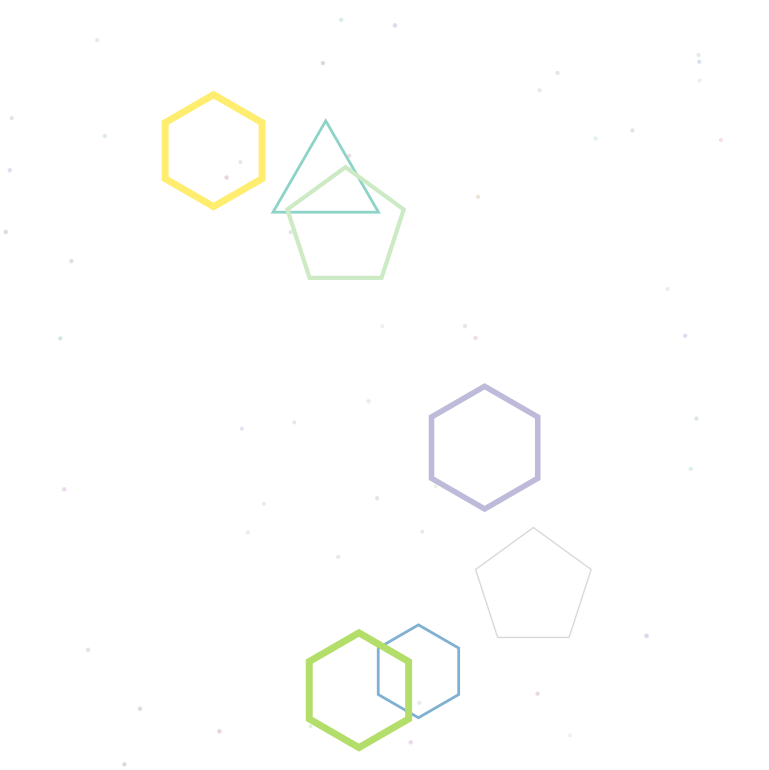[{"shape": "triangle", "thickness": 1, "radius": 0.4, "center": [0.423, 0.764]}, {"shape": "hexagon", "thickness": 2, "radius": 0.4, "center": [0.629, 0.419]}, {"shape": "hexagon", "thickness": 1, "radius": 0.3, "center": [0.543, 0.128]}, {"shape": "hexagon", "thickness": 2.5, "radius": 0.37, "center": [0.466, 0.104]}, {"shape": "pentagon", "thickness": 0.5, "radius": 0.39, "center": [0.693, 0.236]}, {"shape": "pentagon", "thickness": 1.5, "radius": 0.4, "center": [0.449, 0.703]}, {"shape": "hexagon", "thickness": 2.5, "radius": 0.36, "center": [0.277, 0.804]}]